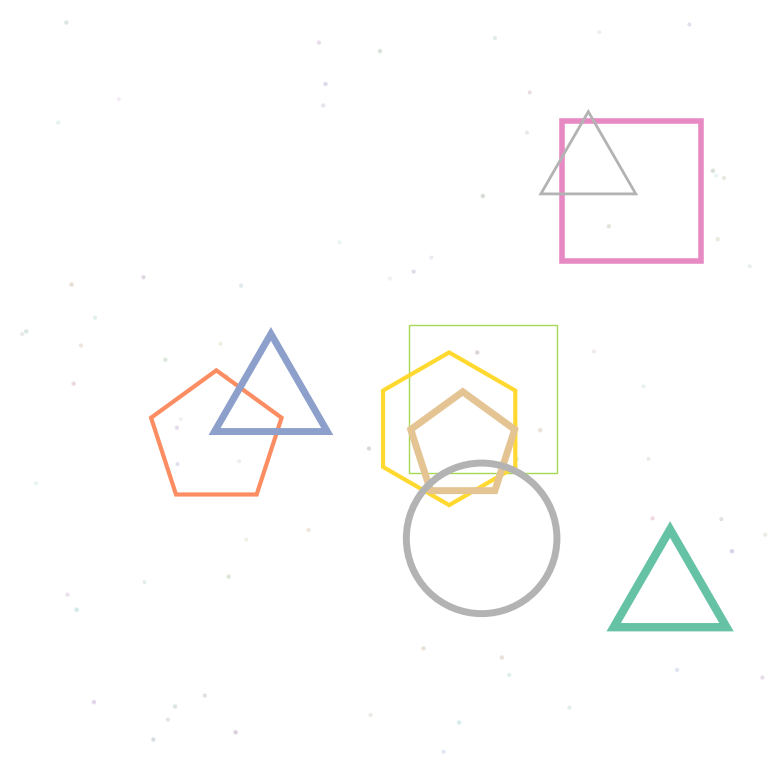[{"shape": "triangle", "thickness": 3, "radius": 0.42, "center": [0.87, 0.228]}, {"shape": "pentagon", "thickness": 1.5, "radius": 0.45, "center": [0.281, 0.43]}, {"shape": "triangle", "thickness": 2.5, "radius": 0.42, "center": [0.352, 0.482]}, {"shape": "square", "thickness": 2, "radius": 0.45, "center": [0.82, 0.752]}, {"shape": "square", "thickness": 0.5, "radius": 0.48, "center": [0.627, 0.482]}, {"shape": "hexagon", "thickness": 1.5, "radius": 0.5, "center": [0.583, 0.443]}, {"shape": "pentagon", "thickness": 2.5, "radius": 0.35, "center": [0.601, 0.42]}, {"shape": "circle", "thickness": 2.5, "radius": 0.49, "center": [0.626, 0.301]}, {"shape": "triangle", "thickness": 1, "radius": 0.36, "center": [0.764, 0.784]}]